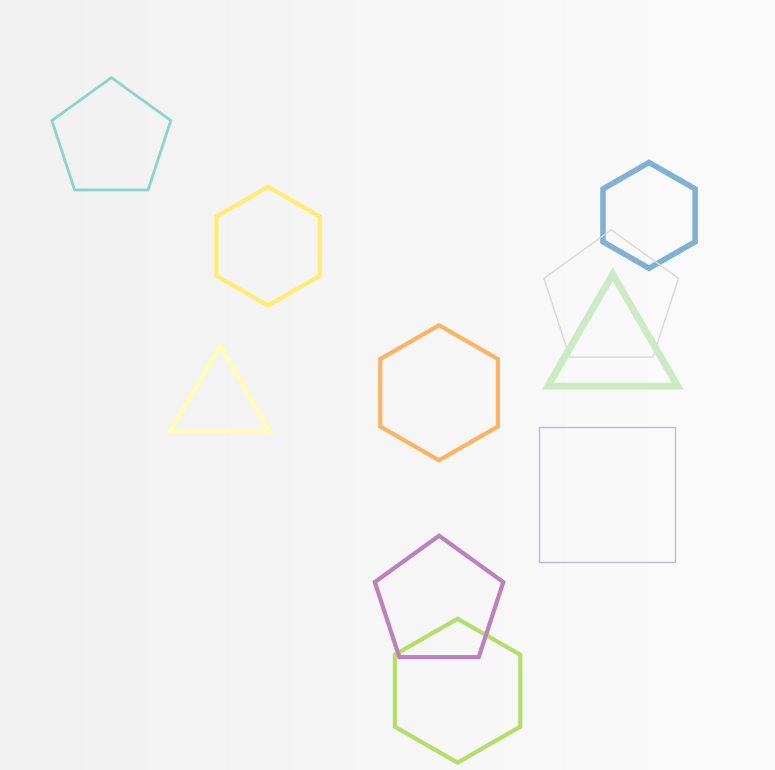[{"shape": "pentagon", "thickness": 1, "radius": 0.4, "center": [0.144, 0.819]}, {"shape": "triangle", "thickness": 1.5, "radius": 0.37, "center": [0.284, 0.477]}, {"shape": "square", "thickness": 0.5, "radius": 0.44, "center": [0.784, 0.358]}, {"shape": "hexagon", "thickness": 2, "radius": 0.34, "center": [0.838, 0.72]}, {"shape": "hexagon", "thickness": 1.5, "radius": 0.44, "center": [0.567, 0.49]}, {"shape": "hexagon", "thickness": 1.5, "radius": 0.47, "center": [0.59, 0.103]}, {"shape": "pentagon", "thickness": 0.5, "radius": 0.46, "center": [0.789, 0.61]}, {"shape": "pentagon", "thickness": 1.5, "radius": 0.44, "center": [0.567, 0.217]}, {"shape": "triangle", "thickness": 2.5, "radius": 0.48, "center": [0.791, 0.547]}, {"shape": "hexagon", "thickness": 1.5, "radius": 0.39, "center": [0.346, 0.68]}]